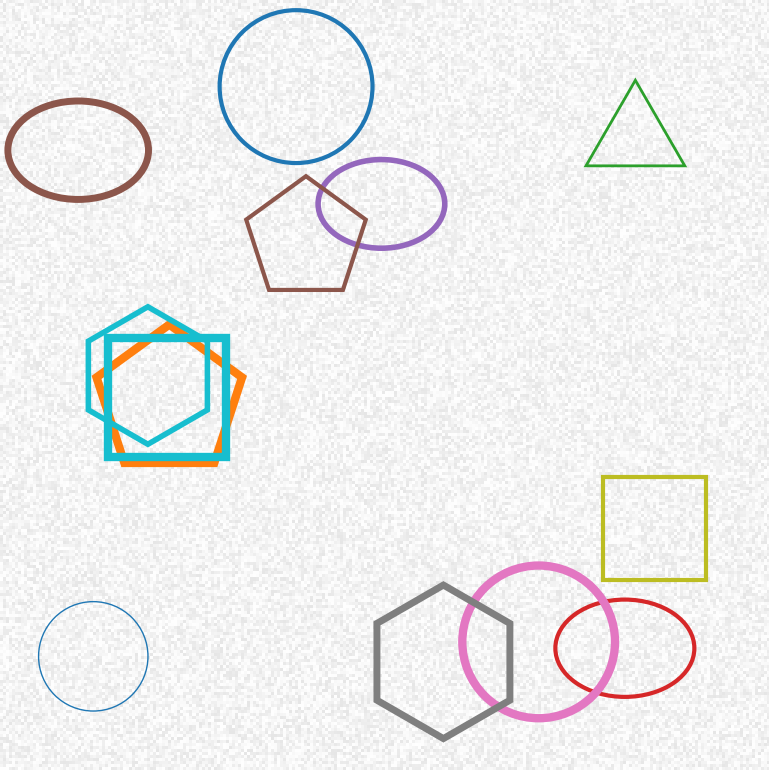[{"shape": "circle", "thickness": 0.5, "radius": 0.36, "center": [0.121, 0.148]}, {"shape": "circle", "thickness": 1.5, "radius": 0.5, "center": [0.385, 0.888]}, {"shape": "pentagon", "thickness": 3, "radius": 0.5, "center": [0.22, 0.479]}, {"shape": "triangle", "thickness": 1, "radius": 0.37, "center": [0.825, 0.822]}, {"shape": "oval", "thickness": 1.5, "radius": 0.45, "center": [0.812, 0.158]}, {"shape": "oval", "thickness": 2, "radius": 0.41, "center": [0.495, 0.735]}, {"shape": "oval", "thickness": 2.5, "radius": 0.46, "center": [0.102, 0.805]}, {"shape": "pentagon", "thickness": 1.5, "radius": 0.41, "center": [0.397, 0.69]}, {"shape": "circle", "thickness": 3, "radius": 0.5, "center": [0.7, 0.166]}, {"shape": "hexagon", "thickness": 2.5, "radius": 0.5, "center": [0.576, 0.14]}, {"shape": "square", "thickness": 1.5, "radius": 0.33, "center": [0.849, 0.314]}, {"shape": "square", "thickness": 3, "radius": 0.38, "center": [0.217, 0.484]}, {"shape": "hexagon", "thickness": 2, "radius": 0.45, "center": [0.192, 0.512]}]